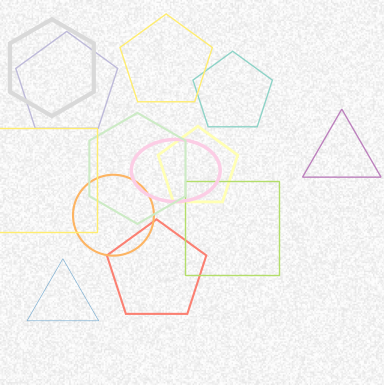[{"shape": "pentagon", "thickness": 1, "radius": 0.54, "center": [0.604, 0.758]}, {"shape": "pentagon", "thickness": 2, "radius": 0.54, "center": [0.514, 0.564]}, {"shape": "pentagon", "thickness": 1, "radius": 0.7, "center": [0.173, 0.779]}, {"shape": "pentagon", "thickness": 1.5, "radius": 0.68, "center": [0.407, 0.295]}, {"shape": "triangle", "thickness": 0.5, "radius": 0.54, "center": [0.163, 0.221]}, {"shape": "circle", "thickness": 1.5, "radius": 0.53, "center": [0.295, 0.441]}, {"shape": "square", "thickness": 1, "radius": 0.61, "center": [0.602, 0.408]}, {"shape": "oval", "thickness": 2.5, "radius": 0.58, "center": [0.456, 0.557]}, {"shape": "hexagon", "thickness": 3, "radius": 0.63, "center": [0.135, 0.824]}, {"shape": "triangle", "thickness": 1, "radius": 0.59, "center": [0.888, 0.599]}, {"shape": "hexagon", "thickness": 1.5, "radius": 0.72, "center": [0.357, 0.563]}, {"shape": "square", "thickness": 1, "radius": 0.67, "center": [0.119, 0.532]}, {"shape": "pentagon", "thickness": 1, "radius": 0.63, "center": [0.432, 0.838]}]